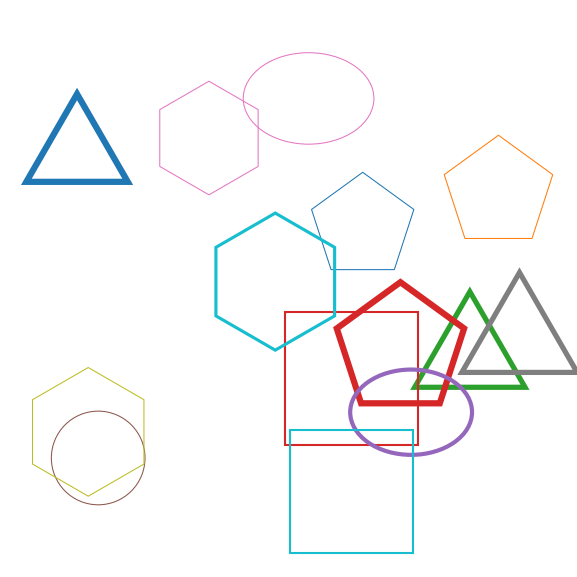[{"shape": "triangle", "thickness": 3, "radius": 0.51, "center": [0.133, 0.735]}, {"shape": "pentagon", "thickness": 0.5, "radius": 0.47, "center": [0.628, 0.608]}, {"shape": "pentagon", "thickness": 0.5, "radius": 0.49, "center": [0.863, 0.666]}, {"shape": "triangle", "thickness": 2.5, "radius": 0.55, "center": [0.814, 0.384]}, {"shape": "square", "thickness": 1, "radius": 0.58, "center": [0.608, 0.343]}, {"shape": "pentagon", "thickness": 3, "radius": 0.58, "center": [0.693, 0.395]}, {"shape": "oval", "thickness": 2, "radius": 0.53, "center": [0.712, 0.285]}, {"shape": "circle", "thickness": 0.5, "radius": 0.41, "center": [0.17, 0.206]}, {"shape": "oval", "thickness": 0.5, "radius": 0.57, "center": [0.534, 0.829]}, {"shape": "hexagon", "thickness": 0.5, "radius": 0.49, "center": [0.362, 0.76]}, {"shape": "triangle", "thickness": 2.5, "radius": 0.58, "center": [0.9, 0.412]}, {"shape": "hexagon", "thickness": 0.5, "radius": 0.56, "center": [0.153, 0.251]}, {"shape": "square", "thickness": 1, "radius": 0.53, "center": [0.609, 0.148]}, {"shape": "hexagon", "thickness": 1.5, "radius": 0.59, "center": [0.477, 0.511]}]